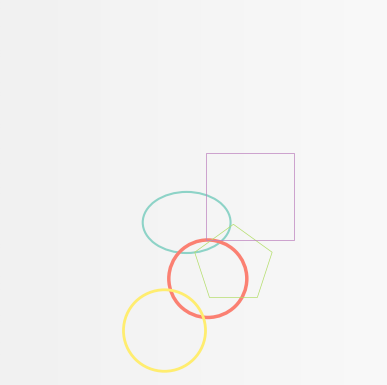[{"shape": "oval", "thickness": 1.5, "radius": 0.57, "center": [0.482, 0.422]}, {"shape": "circle", "thickness": 2.5, "radius": 0.5, "center": [0.536, 0.276]}, {"shape": "pentagon", "thickness": 0.5, "radius": 0.53, "center": [0.602, 0.312]}, {"shape": "square", "thickness": 0.5, "radius": 0.57, "center": [0.645, 0.489]}, {"shape": "circle", "thickness": 2, "radius": 0.53, "center": [0.424, 0.141]}]